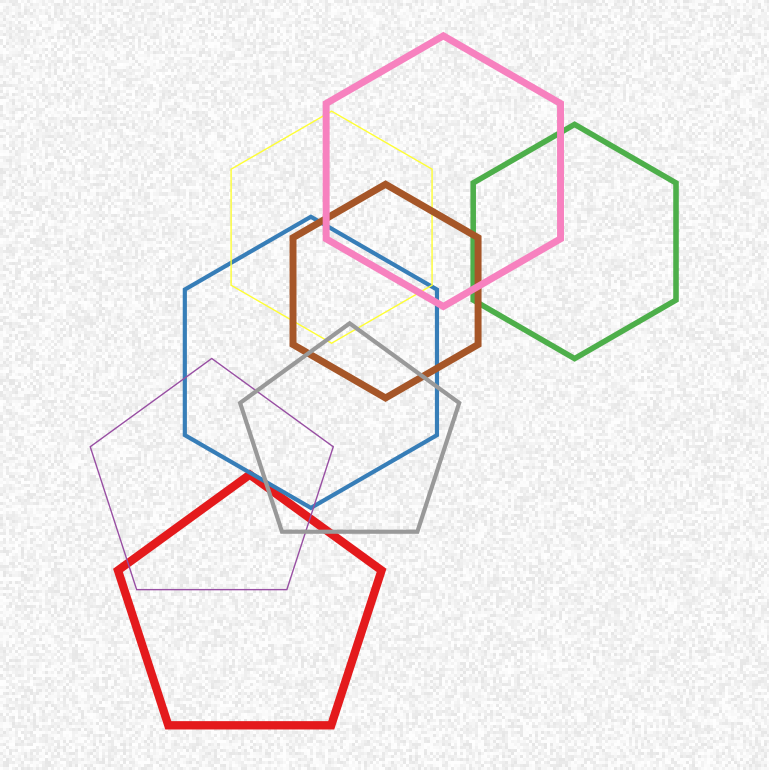[{"shape": "pentagon", "thickness": 3, "radius": 0.9, "center": [0.324, 0.204]}, {"shape": "hexagon", "thickness": 1.5, "radius": 0.95, "center": [0.404, 0.529]}, {"shape": "hexagon", "thickness": 2, "radius": 0.76, "center": [0.746, 0.686]}, {"shape": "pentagon", "thickness": 0.5, "radius": 0.83, "center": [0.275, 0.368]}, {"shape": "hexagon", "thickness": 0.5, "radius": 0.75, "center": [0.431, 0.705]}, {"shape": "hexagon", "thickness": 2.5, "radius": 0.69, "center": [0.501, 0.622]}, {"shape": "hexagon", "thickness": 2.5, "radius": 0.88, "center": [0.576, 0.778]}, {"shape": "pentagon", "thickness": 1.5, "radius": 0.75, "center": [0.454, 0.43]}]